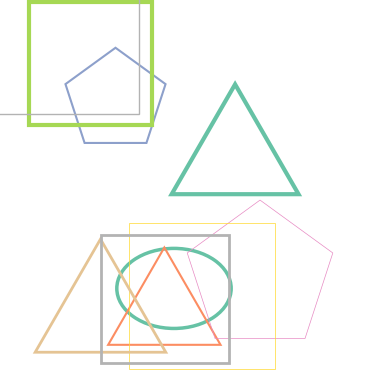[{"shape": "triangle", "thickness": 3, "radius": 0.95, "center": [0.611, 0.591]}, {"shape": "oval", "thickness": 2.5, "radius": 0.74, "center": [0.452, 0.251]}, {"shape": "triangle", "thickness": 1.5, "radius": 0.84, "center": [0.427, 0.189]}, {"shape": "pentagon", "thickness": 1.5, "radius": 0.68, "center": [0.3, 0.739]}, {"shape": "pentagon", "thickness": 0.5, "radius": 0.99, "center": [0.675, 0.282]}, {"shape": "square", "thickness": 3, "radius": 0.8, "center": [0.234, 0.834]}, {"shape": "square", "thickness": 0.5, "radius": 0.95, "center": [0.525, 0.231]}, {"shape": "triangle", "thickness": 2, "radius": 0.98, "center": [0.261, 0.183]}, {"shape": "square", "thickness": 1, "radius": 0.93, "center": [0.174, 0.89]}, {"shape": "square", "thickness": 2, "radius": 0.83, "center": [0.429, 0.223]}]